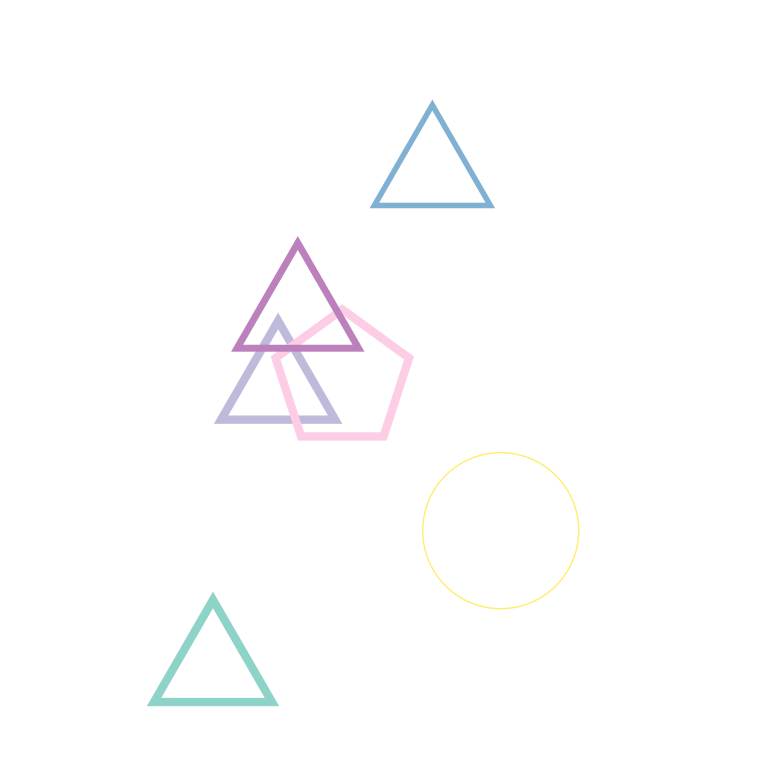[{"shape": "triangle", "thickness": 3, "radius": 0.44, "center": [0.277, 0.132]}, {"shape": "triangle", "thickness": 3, "radius": 0.43, "center": [0.361, 0.498]}, {"shape": "triangle", "thickness": 2, "radius": 0.43, "center": [0.561, 0.777]}, {"shape": "pentagon", "thickness": 3, "radius": 0.46, "center": [0.445, 0.507]}, {"shape": "triangle", "thickness": 2.5, "radius": 0.46, "center": [0.387, 0.593]}, {"shape": "circle", "thickness": 0.5, "radius": 0.51, "center": [0.65, 0.311]}]